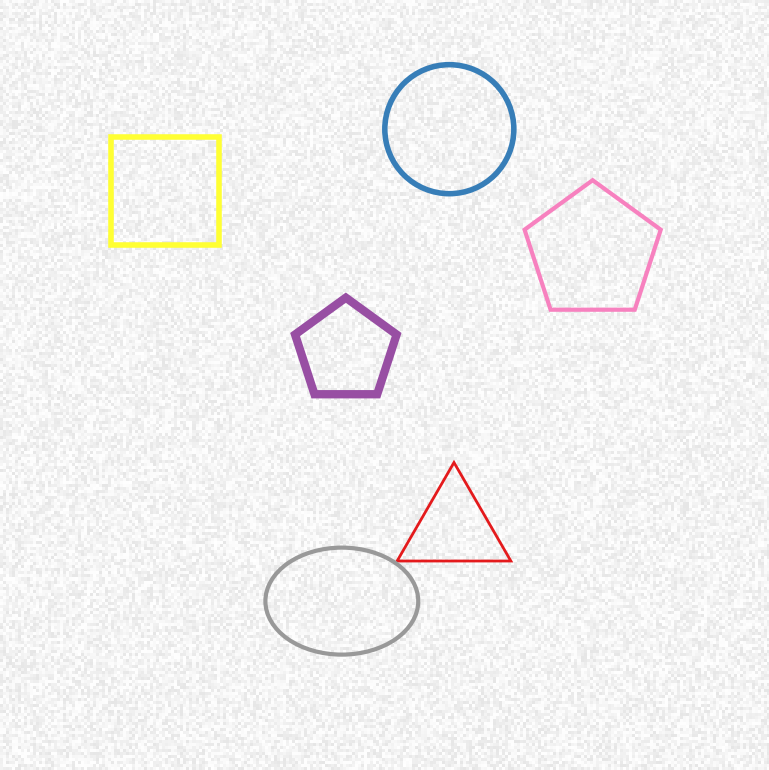[{"shape": "triangle", "thickness": 1, "radius": 0.43, "center": [0.59, 0.314]}, {"shape": "circle", "thickness": 2, "radius": 0.42, "center": [0.584, 0.832]}, {"shape": "pentagon", "thickness": 3, "radius": 0.35, "center": [0.449, 0.544]}, {"shape": "square", "thickness": 2, "radius": 0.35, "center": [0.214, 0.752]}, {"shape": "pentagon", "thickness": 1.5, "radius": 0.46, "center": [0.77, 0.673]}, {"shape": "oval", "thickness": 1.5, "radius": 0.5, "center": [0.444, 0.219]}]